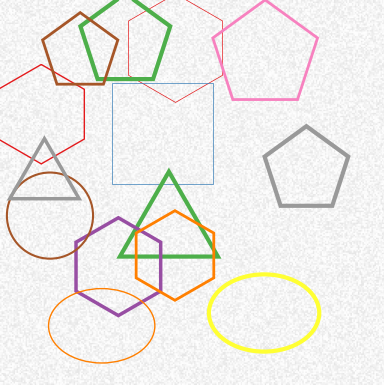[{"shape": "hexagon", "thickness": 0.5, "radius": 0.71, "center": [0.456, 0.875]}, {"shape": "hexagon", "thickness": 1, "radius": 0.65, "center": [0.107, 0.703]}, {"shape": "square", "thickness": 0.5, "radius": 0.66, "center": [0.423, 0.654]}, {"shape": "pentagon", "thickness": 3, "radius": 0.61, "center": [0.326, 0.894]}, {"shape": "triangle", "thickness": 3, "radius": 0.73, "center": [0.439, 0.407]}, {"shape": "hexagon", "thickness": 2.5, "radius": 0.63, "center": [0.307, 0.307]}, {"shape": "oval", "thickness": 1, "radius": 0.69, "center": [0.264, 0.154]}, {"shape": "hexagon", "thickness": 2, "radius": 0.58, "center": [0.454, 0.336]}, {"shape": "oval", "thickness": 3, "radius": 0.72, "center": [0.686, 0.187]}, {"shape": "circle", "thickness": 1.5, "radius": 0.56, "center": [0.13, 0.44]}, {"shape": "pentagon", "thickness": 2, "radius": 0.51, "center": [0.208, 0.864]}, {"shape": "pentagon", "thickness": 2, "radius": 0.72, "center": [0.689, 0.857]}, {"shape": "triangle", "thickness": 2.5, "radius": 0.52, "center": [0.115, 0.536]}, {"shape": "pentagon", "thickness": 3, "radius": 0.57, "center": [0.796, 0.558]}]